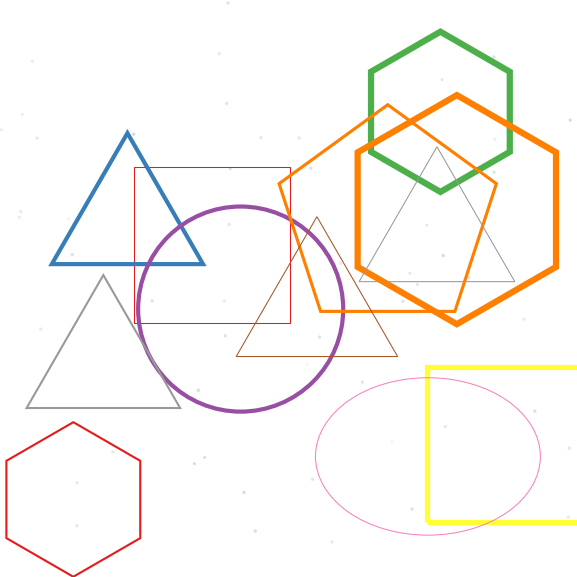[{"shape": "square", "thickness": 0.5, "radius": 0.68, "center": [0.367, 0.574]}, {"shape": "hexagon", "thickness": 1, "radius": 0.67, "center": [0.127, 0.134]}, {"shape": "triangle", "thickness": 2, "radius": 0.76, "center": [0.221, 0.617]}, {"shape": "hexagon", "thickness": 3, "radius": 0.69, "center": [0.763, 0.806]}, {"shape": "circle", "thickness": 2, "radius": 0.89, "center": [0.417, 0.464]}, {"shape": "pentagon", "thickness": 1.5, "radius": 0.99, "center": [0.671, 0.62]}, {"shape": "hexagon", "thickness": 3, "radius": 0.99, "center": [0.791, 0.636]}, {"shape": "square", "thickness": 2.5, "radius": 0.67, "center": [0.874, 0.23]}, {"shape": "triangle", "thickness": 0.5, "radius": 0.81, "center": [0.549, 0.462]}, {"shape": "oval", "thickness": 0.5, "radius": 0.97, "center": [0.741, 0.209]}, {"shape": "triangle", "thickness": 0.5, "radius": 0.78, "center": [0.757, 0.589]}, {"shape": "triangle", "thickness": 1, "radius": 0.77, "center": [0.179, 0.369]}]